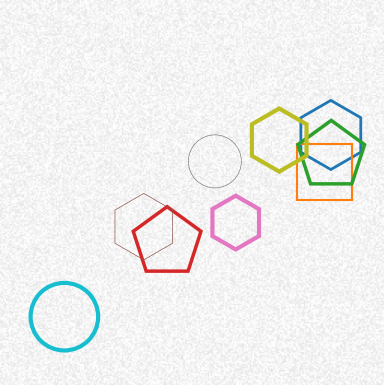[{"shape": "hexagon", "thickness": 2, "radius": 0.45, "center": [0.859, 0.649]}, {"shape": "square", "thickness": 1.5, "radius": 0.36, "center": [0.843, 0.553]}, {"shape": "pentagon", "thickness": 2.5, "radius": 0.46, "center": [0.86, 0.596]}, {"shape": "pentagon", "thickness": 2.5, "radius": 0.46, "center": [0.434, 0.371]}, {"shape": "hexagon", "thickness": 0.5, "radius": 0.43, "center": [0.373, 0.411]}, {"shape": "hexagon", "thickness": 3, "radius": 0.35, "center": [0.612, 0.422]}, {"shape": "circle", "thickness": 0.5, "radius": 0.34, "center": [0.558, 0.581]}, {"shape": "hexagon", "thickness": 3, "radius": 0.41, "center": [0.725, 0.636]}, {"shape": "circle", "thickness": 3, "radius": 0.44, "center": [0.167, 0.177]}]